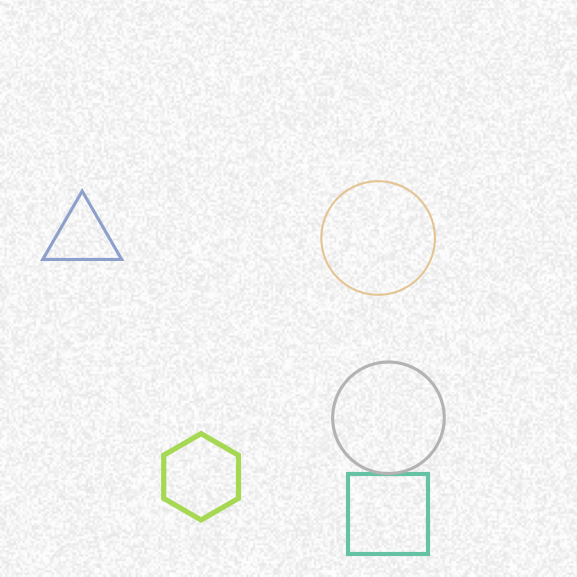[{"shape": "square", "thickness": 2, "radius": 0.34, "center": [0.672, 0.109]}, {"shape": "triangle", "thickness": 1.5, "radius": 0.39, "center": [0.142, 0.589]}, {"shape": "hexagon", "thickness": 2.5, "radius": 0.37, "center": [0.348, 0.174]}, {"shape": "circle", "thickness": 1, "radius": 0.49, "center": [0.655, 0.587]}, {"shape": "circle", "thickness": 1.5, "radius": 0.48, "center": [0.673, 0.276]}]